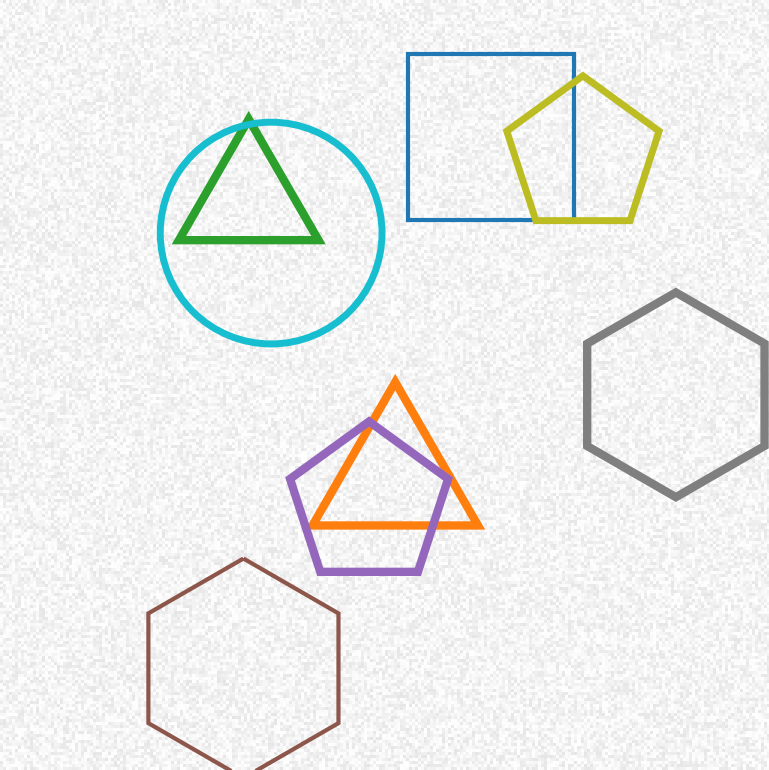[{"shape": "square", "thickness": 1.5, "radius": 0.54, "center": [0.638, 0.822]}, {"shape": "triangle", "thickness": 3, "radius": 0.62, "center": [0.513, 0.38]}, {"shape": "triangle", "thickness": 3, "radius": 0.52, "center": [0.323, 0.74]}, {"shape": "pentagon", "thickness": 3, "radius": 0.54, "center": [0.479, 0.345]}, {"shape": "hexagon", "thickness": 1.5, "radius": 0.71, "center": [0.316, 0.132]}, {"shape": "hexagon", "thickness": 3, "radius": 0.66, "center": [0.878, 0.487]}, {"shape": "pentagon", "thickness": 2.5, "radius": 0.52, "center": [0.757, 0.798]}, {"shape": "circle", "thickness": 2.5, "radius": 0.72, "center": [0.352, 0.697]}]